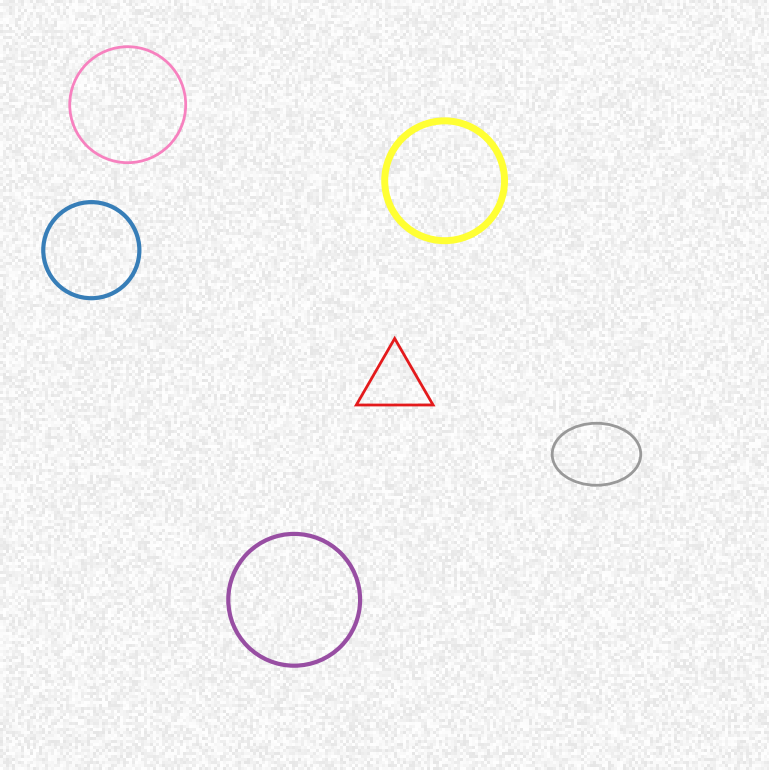[{"shape": "triangle", "thickness": 1, "radius": 0.29, "center": [0.513, 0.503]}, {"shape": "circle", "thickness": 1.5, "radius": 0.31, "center": [0.119, 0.675]}, {"shape": "circle", "thickness": 1.5, "radius": 0.43, "center": [0.382, 0.221]}, {"shape": "circle", "thickness": 2.5, "radius": 0.39, "center": [0.577, 0.765]}, {"shape": "circle", "thickness": 1, "radius": 0.38, "center": [0.166, 0.864]}, {"shape": "oval", "thickness": 1, "radius": 0.29, "center": [0.775, 0.41]}]